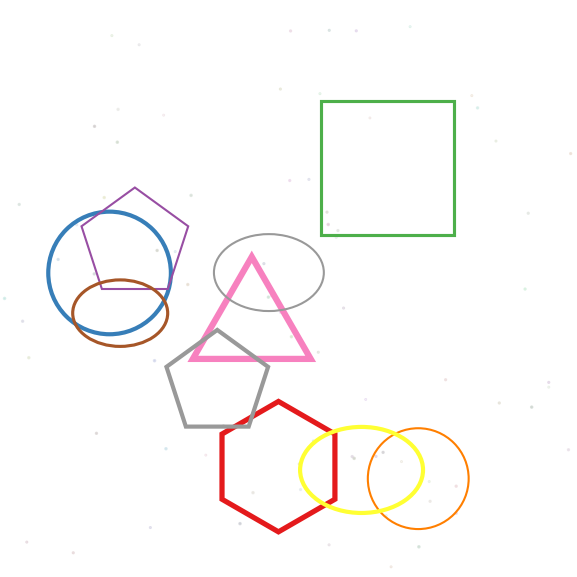[{"shape": "hexagon", "thickness": 2.5, "radius": 0.56, "center": [0.482, 0.191]}, {"shape": "circle", "thickness": 2, "radius": 0.53, "center": [0.19, 0.526]}, {"shape": "square", "thickness": 1.5, "radius": 0.58, "center": [0.671, 0.708]}, {"shape": "pentagon", "thickness": 1, "radius": 0.49, "center": [0.234, 0.577]}, {"shape": "circle", "thickness": 1, "radius": 0.44, "center": [0.724, 0.17]}, {"shape": "oval", "thickness": 2, "radius": 0.53, "center": [0.626, 0.185]}, {"shape": "oval", "thickness": 1.5, "radius": 0.41, "center": [0.208, 0.457]}, {"shape": "triangle", "thickness": 3, "radius": 0.59, "center": [0.436, 0.437]}, {"shape": "oval", "thickness": 1, "radius": 0.48, "center": [0.466, 0.527]}, {"shape": "pentagon", "thickness": 2, "radius": 0.46, "center": [0.376, 0.335]}]